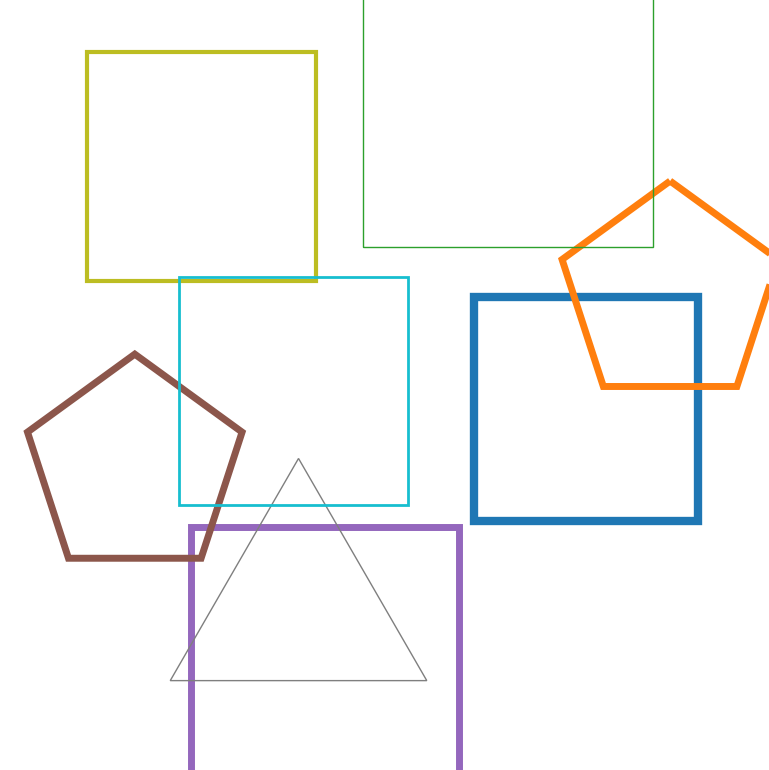[{"shape": "square", "thickness": 3, "radius": 0.73, "center": [0.761, 0.469]}, {"shape": "pentagon", "thickness": 2.5, "radius": 0.74, "center": [0.87, 0.617]}, {"shape": "square", "thickness": 0.5, "radius": 0.94, "center": [0.66, 0.867]}, {"shape": "square", "thickness": 2.5, "radius": 0.87, "center": [0.422, 0.141]}, {"shape": "pentagon", "thickness": 2.5, "radius": 0.73, "center": [0.175, 0.394]}, {"shape": "triangle", "thickness": 0.5, "radius": 0.96, "center": [0.388, 0.212]}, {"shape": "square", "thickness": 1.5, "radius": 0.74, "center": [0.261, 0.784]}, {"shape": "square", "thickness": 1, "radius": 0.74, "center": [0.381, 0.492]}]